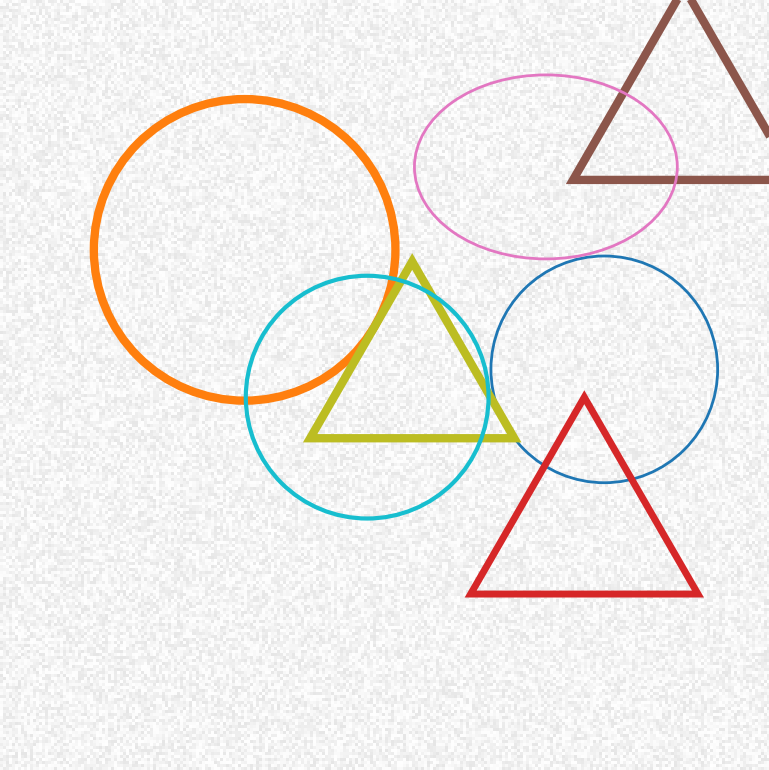[{"shape": "circle", "thickness": 1, "radius": 0.74, "center": [0.785, 0.52]}, {"shape": "circle", "thickness": 3, "radius": 0.98, "center": [0.318, 0.676]}, {"shape": "triangle", "thickness": 2.5, "radius": 0.85, "center": [0.759, 0.314]}, {"shape": "triangle", "thickness": 3, "radius": 0.83, "center": [0.888, 0.85]}, {"shape": "oval", "thickness": 1, "radius": 0.85, "center": [0.709, 0.783]}, {"shape": "triangle", "thickness": 3, "radius": 0.77, "center": [0.535, 0.507]}, {"shape": "circle", "thickness": 1.5, "radius": 0.79, "center": [0.477, 0.484]}]